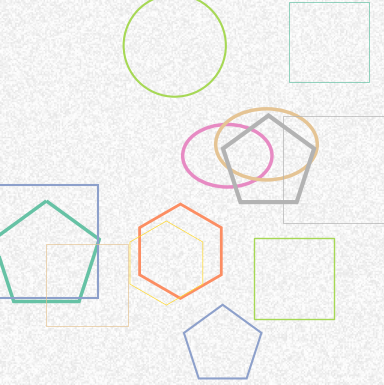[{"shape": "pentagon", "thickness": 2.5, "radius": 0.72, "center": [0.12, 0.334]}, {"shape": "square", "thickness": 0.5, "radius": 0.52, "center": [0.855, 0.891]}, {"shape": "hexagon", "thickness": 2, "radius": 0.61, "center": [0.469, 0.347]}, {"shape": "pentagon", "thickness": 1.5, "radius": 0.53, "center": [0.578, 0.103]}, {"shape": "square", "thickness": 1.5, "radius": 0.73, "center": [0.107, 0.372]}, {"shape": "oval", "thickness": 2.5, "radius": 0.58, "center": [0.591, 0.595]}, {"shape": "circle", "thickness": 1.5, "radius": 0.66, "center": [0.454, 0.882]}, {"shape": "square", "thickness": 1, "radius": 0.52, "center": [0.764, 0.276]}, {"shape": "hexagon", "thickness": 0.5, "radius": 0.55, "center": [0.432, 0.317]}, {"shape": "square", "thickness": 0.5, "radius": 0.53, "center": [0.226, 0.26]}, {"shape": "oval", "thickness": 2.5, "radius": 0.66, "center": [0.692, 0.625]}, {"shape": "square", "thickness": 0.5, "radius": 0.69, "center": [0.874, 0.559]}, {"shape": "pentagon", "thickness": 3, "radius": 0.62, "center": [0.698, 0.576]}]